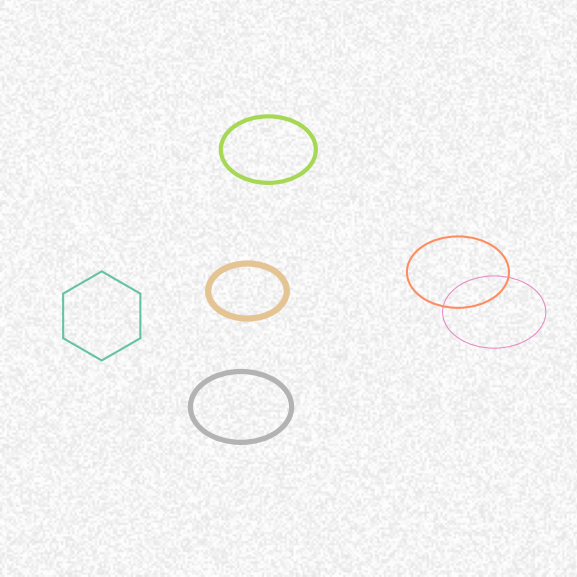[{"shape": "hexagon", "thickness": 1, "radius": 0.39, "center": [0.176, 0.452]}, {"shape": "oval", "thickness": 1, "radius": 0.44, "center": [0.793, 0.528]}, {"shape": "oval", "thickness": 0.5, "radius": 0.45, "center": [0.856, 0.459]}, {"shape": "oval", "thickness": 2, "radius": 0.41, "center": [0.465, 0.74]}, {"shape": "oval", "thickness": 3, "radius": 0.34, "center": [0.428, 0.495]}, {"shape": "oval", "thickness": 2.5, "radius": 0.44, "center": [0.417, 0.294]}]